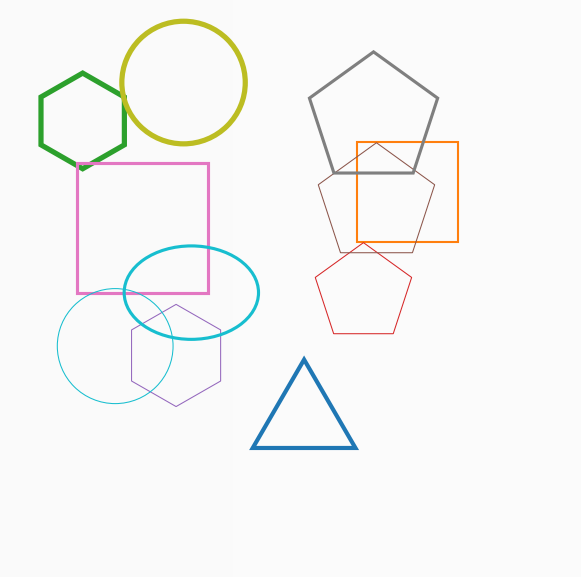[{"shape": "triangle", "thickness": 2, "radius": 0.51, "center": [0.523, 0.274]}, {"shape": "square", "thickness": 1, "radius": 0.43, "center": [0.701, 0.666]}, {"shape": "hexagon", "thickness": 2.5, "radius": 0.41, "center": [0.142, 0.79]}, {"shape": "pentagon", "thickness": 0.5, "radius": 0.44, "center": [0.625, 0.492]}, {"shape": "hexagon", "thickness": 0.5, "radius": 0.44, "center": [0.303, 0.384]}, {"shape": "pentagon", "thickness": 0.5, "radius": 0.53, "center": [0.648, 0.647]}, {"shape": "square", "thickness": 1.5, "radius": 0.56, "center": [0.245, 0.604]}, {"shape": "pentagon", "thickness": 1.5, "radius": 0.58, "center": [0.643, 0.793]}, {"shape": "circle", "thickness": 2.5, "radius": 0.53, "center": [0.316, 0.856]}, {"shape": "circle", "thickness": 0.5, "radius": 0.5, "center": [0.198, 0.4]}, {"shape": "oval", "thickness": 1.5, "radius": 0.58, "center": [0.329, 0.492]}]